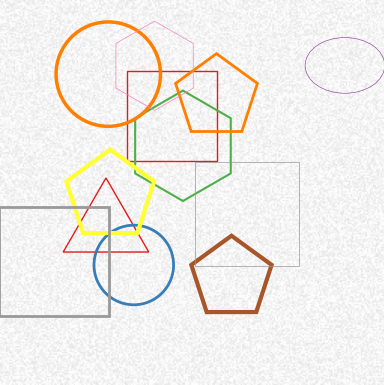[{"shape": "square", "thickness": 1, "radius": 0.59, "center": [0.448, 0.699]}, {"shape": "triangle", "thickness": 1, "radius": 0.64, "center": [0.275, 0.41]}, {"shape": "circle", "thickness": 2, "radius": 0.52, "center": [0.348, 0.312]}, {"shape": "hexagon", "thickness": 1.5, "radius": 0.72, "center": [0.475, 0.621]}, {"shape": "oval", "thickness": 0.5, "radius": 0.52, "center": [0.896, 0.83]}, {"shape": "circle", "thickness": 2.5, "radius": 0.68, "center": [0.281, 0.807]}, {"shape": "pentagon", "thickness": 2, "radius": 0.56, "center": [0.562, 0.749]}, {"shape": "pentagon", "thickness": 3, "radius": 0.6, "center": [0.286, 0.492]}, {"shape": "pentagon", "thickness": 3, "radius": 0.55, "center": [0.601, 0.278]}, {"shape": "hexagon", "thickness": 0.5, "radius": 0.58, "center": [0.401, 0.829]}, {"shape": "square", "thickness": 0.5, "radius": 0.68, "center": [0.643, 0.443]}, {"shape": "square", "thickness": 2, "radius": 0.71, "center": [0.14, 0.321]}]